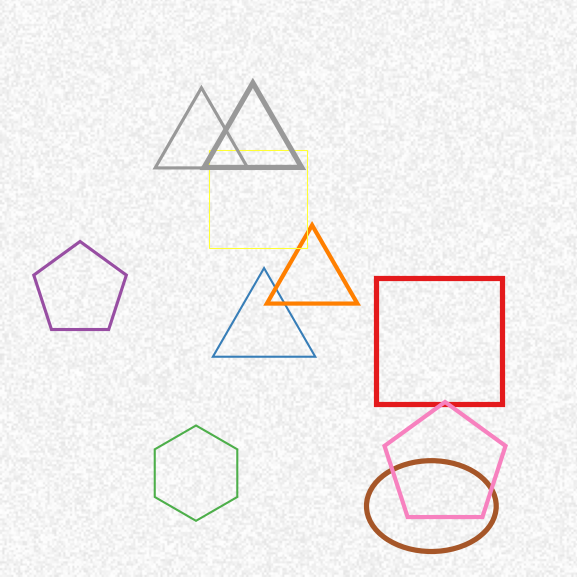[{"shape": "square", "thickness": 2.5, "radius": 0.55, "center": [0.76, 0.409]}, {"shape": "triangle", "thickness": 1, "radius": 0.51, "center": [0.457, 0.433]}, {"shape": "hexagon", "thickness": 1, "radius": 0.41, "center": [0.339, 0.18]}, {"shape": "pentagon", "thickness": 1.5, "radius": 0.42, "center": [0.139, 0.497]}, {"shape": "triangle", "thickness": 2, "radius": 0.45, "center": [0.54, 0.519]}, {"shape": "square", "thickness": 0.5, "radius": 0.42, "center": [0.446, 0.655]}, {"shape": "oval", "thickness": 2.5, "radius": 0.56, "center": [0.747, 0.123]}, {"shape": "pentagon", "thickness": 2, "radius": 0.55, "center": [0.771, 0.193]}, {"shape": "triangle", "thickness": 1.5, "radius": 0.46, "center": [0.349, 0.755]}, {"shape": "triangle", "thickness": 2.5, "radius": 0.49, "center": [0.438, 0.758]}]